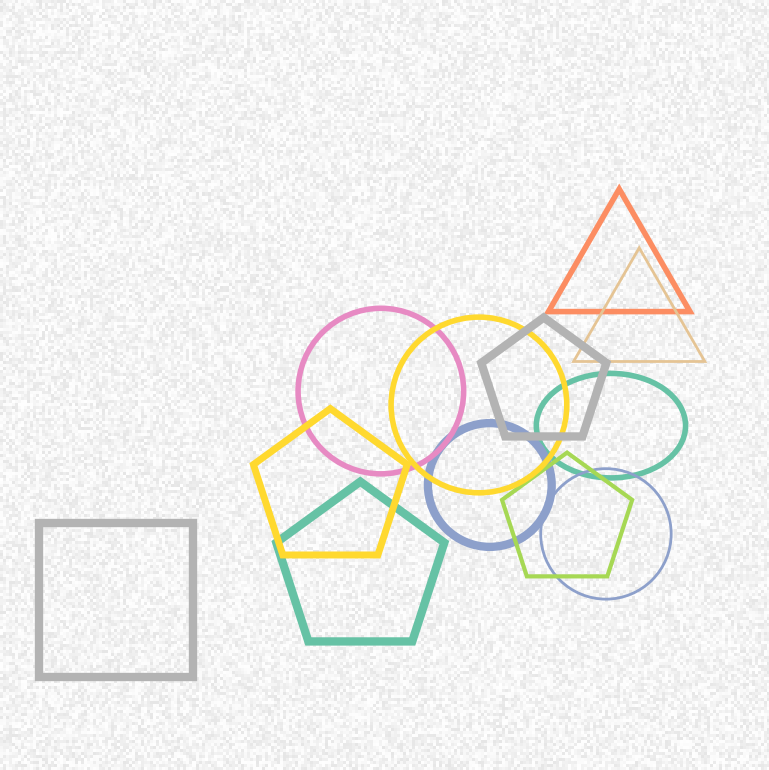[{"shape": "oval", "thickness": 2, "radius": 0.48, "center": [0.793, 0.447]}, {"shape": "pentagon", "thickness": 3, "radius": 0.57, "center": [0.468, 0.26]}, {"shape": "triangle", "thickness": 2, "radius": 0.53, "center": [0.804, 0.648]}, {"shape": "circle", "thickness": 3, "radius": 0.4, "center": [0.636, 0.37]}, {"shape": "circle", "thickness": 1, "radius": 0.42, "center": [0.787, 0.307]}, {"shape": "circle", "thickness": 2, "radius": 0.54, "center": [0.495, 0.492]}, {"shape": "pentagon", "thickness": 1.5, "radius": 0.44, "center": [0.736, 0.323]}, {"shape": "circle", "thickness": 2, "radius": 0.57, "center": [0.622, 0.474]}, {"shape": "pentagon", "thickness": 2.5, "radius": 0.53, "center": [0.429, 0.364]}, {"shape": "triangle", "thickness": 1, "radius": 0.49, "center": [0.83, 0.58]}, {"shape": "square", "thickness": 3, "radius": 0.5, "center": [0.15, 0.221]}, {"shape": "pentagon", "thickness": 3, "radius": 0.43, "center": [0.706, 0.502]}]